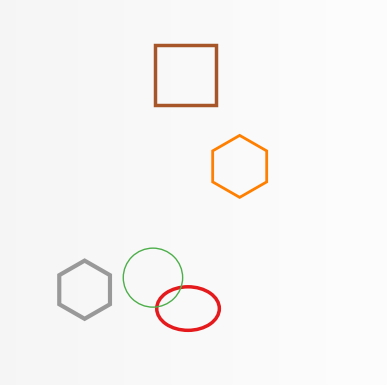[{"shape": "oval", "thickness": 2.5, "radius": 0.4, "center": [0.485, 0.199]}, {"shape": "circle", "thickness": 1, "radius": 0.38, "center": [0.395, 0.279]}, {"shape": "hexagon", "thickness": 2, "radius": 0.4, "center": [0.619, 0.568]}, {"shape": "square", "thickness": 2.5, "radius": 0.39, "center": [0.478, 0.806]}, {"shape": "hexagon", "thickness": 3, "radius": 0.38, "center": [0.218, 0.247]}]